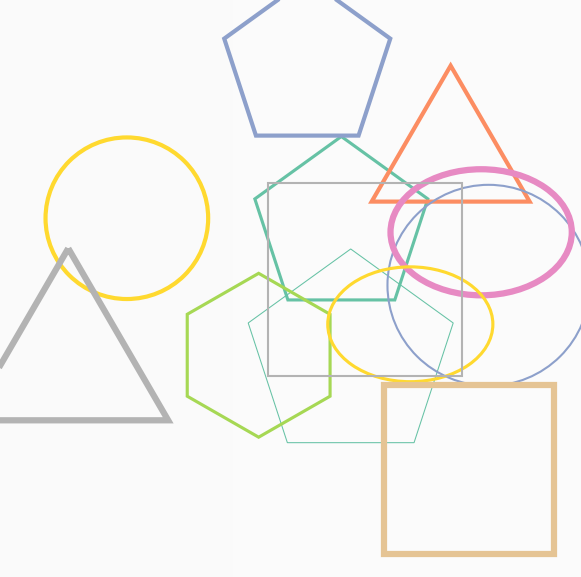[{"shape": "pentagon", "thickness": 1.5, "radius": 0.78, "center": [0.587, 0.606]}, {"shape": "pentagon", "thickness": 0.5, "radius": 0.93, "center": [0.603, 0.383]}, {"shape": "triangle", "thickness": 2, "radius": 0.78, "center": [0.775, 0.728]}, {"shape": "pentagon", "thickness": 2, "radius": 0.75, "center": [0.529, 0.886]}, {"shape": "circle", "thickness": 1, "radius": 0.87, "center": [0.841, 0.505]}, {"shape": "oval", "thickness": 3, "radius": 0.78, "center": [0.828, 0.597]}, {"shape": "hexagon", "thickness": 1.5, "radius": 0.71, "center": [0.445, 0.384]}, {"shape": "oval", "thickness": 1.5, "radius": 0.71, "center": [0.706, 0.438]}, {"shape": "circle", "thickness": 2, "radius": 0.7, "center": [0.218, 0.621]}, {"shape": "square", "thickness": 3, "radius": 0.73, "center": [0.807, 0.186]}, {"shape": "square", "thickness": 1, "radius": 0.84, "center": [0.628, 0.514]}, {"shape": "triangle", "thickness": 3, "radius": 0.99, "center": [0.117, 0.371]}]